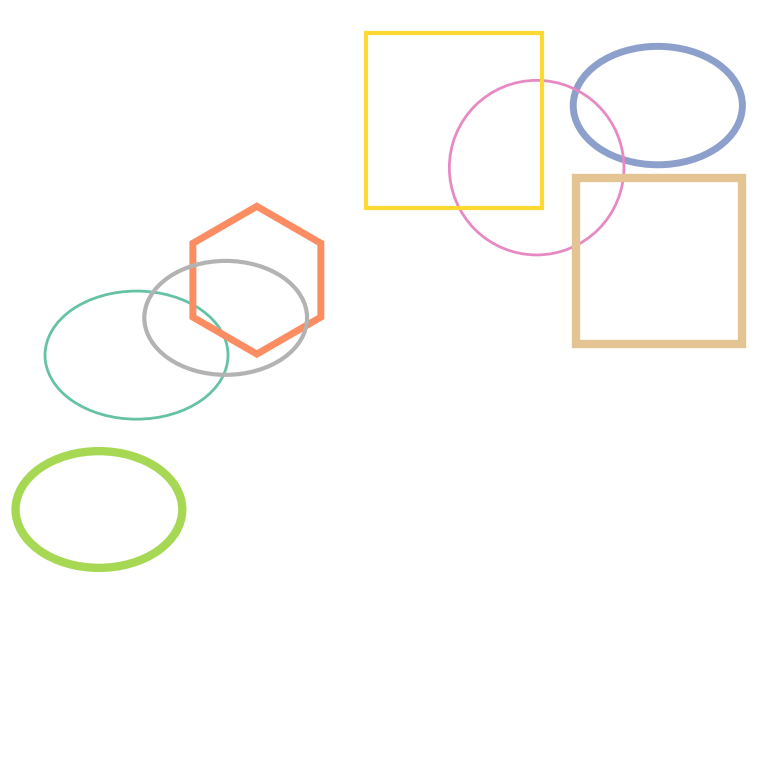[{"shape": "oval", "thickness": 1, "radius": 0.59, "center": [0.177, 0.539]}, {"shape": "hexagon", "thickness": 2.5, "radius": 0.48, "center": [0.334, 0.636]}, {"shape": "oval", "thickness": 2.5, "radius": 0.55, "center": [0.854, 0.863]}, {"shape": "circle", "thickness": 1, "radius": 0.57, "center": [0.697, 0.782]}, {"shape": "oval", "thickness": 3, "radius": 0.54, "center": [0.128, 0.338]}, {"shape": "square", "thickness": 1.5, "radius": 0.57, "center": [0.59, 0.844]}, {"shape": "square", "thickness": 3, "radius": 0.54, "center": [0.856, 0.661]}, {"shape": "oval", "thickness": 1.5, "radius": 0.53, "center": [0.293, 0.587]}]